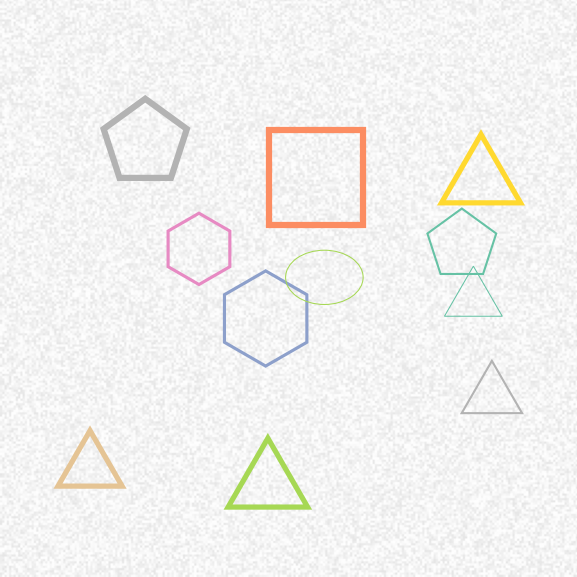[{"shape": "triangle", "thickness": 0.5, "radius": 0.29, "center": [0.82, 0.48]}, {"shape": "pentagon", "thickness": 1, "radius": 0.31, "center": [0.8, 0.575]}, {"shape": "square", "thickness": 3, "radius": 0.41, "center": [0.547, 0.692]}, {"shape": "hexagon", "thickness": 1.5, "radius": 0.41, "center": [0.46, 0.448]}, {"shape": "hexagon", "thickness": 1.5, "radius": 0.31, "center": [0.345, 0.568]}, {"shape": "triangle", "thickness": 2.5, "radius": 0.4, "center": [0.464, 0.161]}, {"shape": "oval", "thickness": 0.5, "radius": 0.34, "center": [0.562, 0.519]}, {"shape": "triangle", "thickness": 2.5, "radius": 0.4, "center": [0.833, 0.687]}, {"shape": "triangle", "thickness": 2.5, "radius": 0.32, "center": [0.156, 0.189]}, {"shape": "pentagon", "thickness": 3, "radius": 0.38, "center": [0.251, 0.752]}, {"shape": "triangle", "thickness": 1, "radius": 0.3, "center": [0.852, 0.314]}]